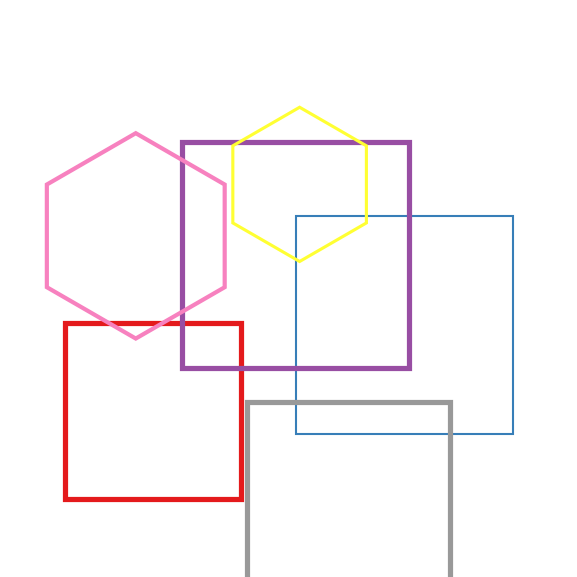[{"shape": "square", "thickness": 2.5, "radius": 0.76, "center": [0.265, 0.288]}, {"shape": "square", "thickness": 1, "radius": 0.94, "center": [0.7, 0.437]}, {"shape": "square", "thickness": 2.5, "radius": 0.98, "center": [0.511, 0.558]}, {"shape": "hexagon", "thickness": 1.5, "radius": 0.67, "center": [0.519, 0.68]}, {"shape": "hexagon", "thickness": 2, "radius": 0.89, "center": [0.235, 0.591]}, {"shape": "square", "thickness": 2.5, "radius": 0.88, "center": [0.603, 0.129]}]